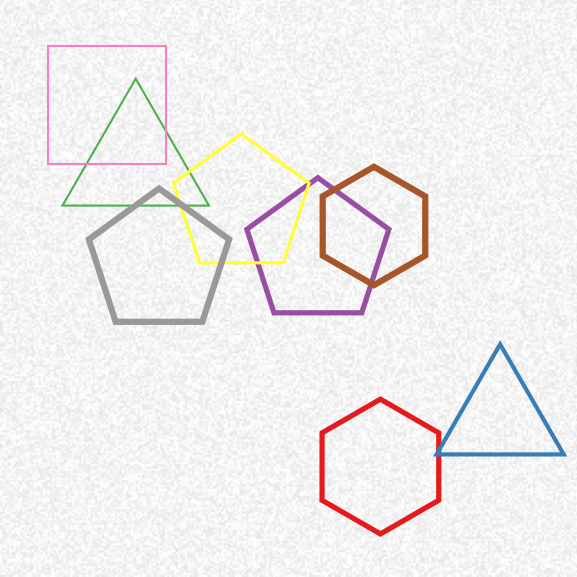[{"shape": "hexagon", "thickness": 2.5, "radius": 0.58, "center": [0.659, 0.191]}, {"shape": "triangle", "thickness": 2, "radius": 0.64, "center": [0.866, 0.276]}, {"shape": "triangle", "thickness": 1, "radius": 0.73, "center": [0.235, 0.716]}, {"shape": "pentagon", "thickness": 2.5, "radius": 0.65, "center": [0.55, 0.562]}, {"shape": "pentagon", "thickness": 1.5, "radius": 0.62, "center": [0.418, 0.644]}, {"shape": "hexagon", "thickness": 3, "radius": 0.51, "center": [0.648, 0.608]}, {"shape": "square", "thickness": 1, "radius": 0.51, "center": [0.185, 0.817]}, {"shape": "pentagon", "thickness": 3, "radius": 0.64, "center": [0.275, 0.545]}]